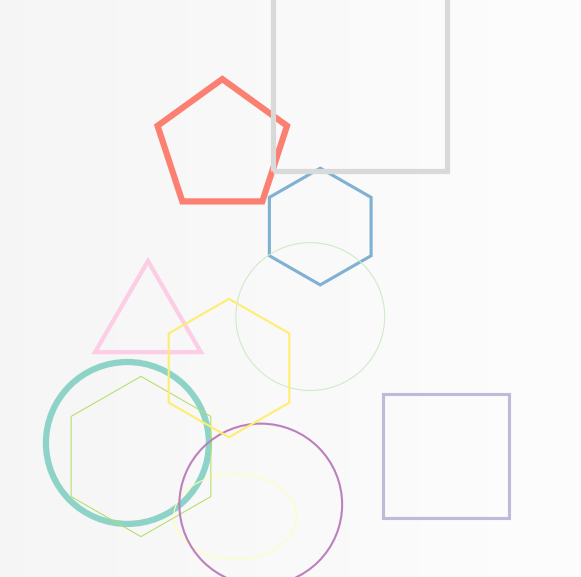[{"shape": "circle", "thickness": 3, "radius": 0.7, "center": [0.219, 0.232]}, {"shape": "oval", "thickness": 0.5, "radius": 0.53, "center": [0.405, 0.105]}, {"shape": "square", "thickness": 1.5, "radius": 0.54, "center": [0.767, 0.209]}, {"shape": "pentagon", "thickness": 3, "radius": 0.59, "center": [0.382, 0.745]}, {"shape": "hexagon", "thickness": 1.5, "radius": 0.51, "center": [0.551, 0.607]}, {"shape": "hexagon", "thickness": 0.5, "radius": 0.69, "center": [0.243, 0.209]}, {"shape": "triangle", "thickness": 2, "radius": 0.53, "center": [0.255, 0.442]}, {"shape": "square", "thickness": 2.5, "radius": 0.75, "center": [0.619, 0.853]}, {"shape": "circle", "thickness": 1, "radius": 0.7, "center": [0.449, 0.126]}, {"shape": "circle", "thickness": 0.5, "radius": 0.64, "center": [0.534, 0.451]}, {"shape": "hexagon", "thickness": 1, "radius": 0.6, "center": [0.394, 0.362]}]